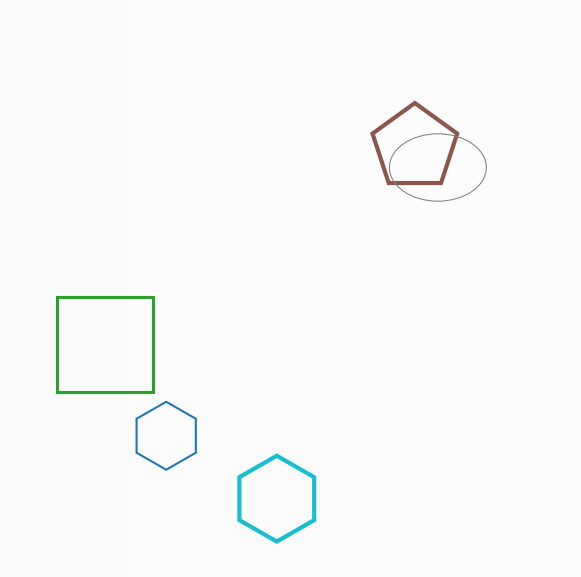[{"shape": "hexagon", "thickness": 1, "radius": 0.29, "center": [0.286, 0.245]}, {"shape": "square", "thickness": 1.5, "radius": 0.41, "center": [0.181, 0.403]}, {"shape": "pentagon", "thickness": 2, "radius": 0.38, "center": [0.714, 0.744]}, {"shape": "oval", "thickness": 0.5, "radius": 0.42, "center": [0.753, 0.709]}, {"shape": "hexagon", "thickness": 2, "radius": 0.37, "center": [0.476, 0.136]}]